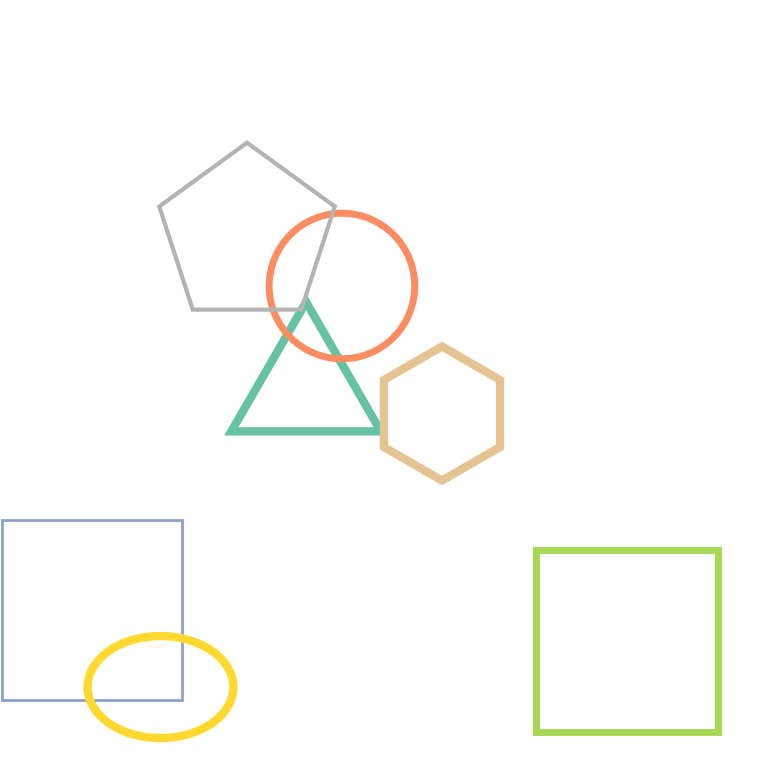[{"shape": "triangle", "thickness": 3, "radius": 0.56, "center": [0.397, 0.496]}, {"shape": "circle", "thickness": 2.5, "radius": 0.47, "center": [0.444, 0.629]}, {"shape": "square", "thickness": 1, "radius": 0.58, "center": [0.12, 0.207]}, {"shape": "square", "thickness": 2.5, "radius": 0.59, "center": [0.815, 0.167]}, {"shape": "oval", "thickness": 3, "radius": 0.47, "center": [0.208, 0.108]}, {"shape": "hexagon", "thickness": 3, "radius": 0.44, "center": [0.574, 0.463]}, {"shape": "pentagon", "thickness": 1.5, "radius": 0.6, "center": [0.321, 0.695]}]